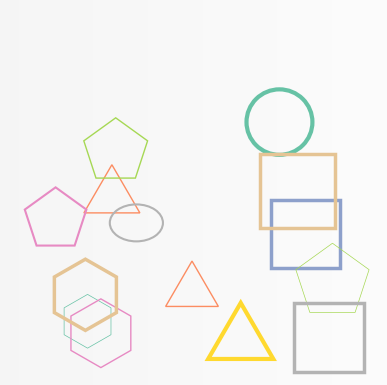[{"shape": "hexagon", "thickness": 0.5, "radius": 0.35, "center": [0.226, 0.166]}, {"shape": "circle", "thickness": 3, "radius": 0.43, "center": [0.721, 0.683]}, {"shape": "triangle", "thickness": 1, "radius": 0.42, "center": [0.289, 0.489]}, {"shape": "triangle", "thickness": 1, "radius": 0.39, "center": [0.495, 0.243]}, {"shape": "square", "thickness": 2.5, "radius": 0.45, "center": [0.788, 0.392]}, {"shape": "hexagon", "thickness": 1, "radius": 0.45, "center": [0.26, 0.134]}, {"shape": "pentagon", "thickness": 1.5, "radius": 0.42, "center": [0.143, 0.43]}, {"shape": "pentagon", "thickness": 1, "radius": 0.43, "center": [0.299, 0.607]}, {"shape": "pentagon", "thickness": 0.5, "radius": 0.5, "center": [0.858, 0.269]}, {"shape": "triangle", "thickness": 3, "radius": 0.49, "center": [0.621, 0.116]}, {"shape": "hexagon", "thickness": 2.5, "radius": 0.46, "center": [0.22, 0.234]}, {"shape": "square", "thickness": 2.5, "radius": 0.49, "center": [0.767, 0.504]}, {"shape": "square", "thickness": 2.5, "radius": 0.45, "center": [0.848, 0.124]}, {"shape": "oval", "thickness": 1.5, "radius": 0.34, "center": [0.352, 0.421]}]